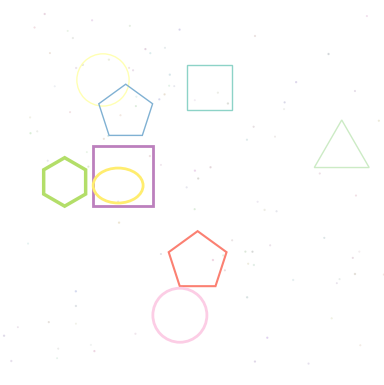[{"shape": "square", "thickness": 1, "radius": 0.29, "center": [0.544, 0.774]}, {"shape": "circle", "thickness": 1, "radius": 0.34, "center": [0.267, 0.792]}, {"shape": "pentagon", "thickness": 1.5, "radius": 0.39, "center": [0.513, 0.321]}, {"shape": "pentagon", "thickness": 1, "radius": 0.37, "center": [0.326, 0.708]}, {"shape": "hexagon", "thickness": 2.5, "radius": 0.31, "center": [0.168, 0.527]}, {"shape": "circle", "thickness": 2, "radius": 0.35, "center": [0.467, 0.181]}, {"shape": "square", "thickness": 2, "radius": 0.39, "center": [0.32, 0.543]}, {"shape": "triangle", "thickness": 1, "radius": 0.41, "center": [0.888, 0.606]}, {"shape": "oval", "thickness": 2, "radius": 0.32, "center": [0.307, 0.518]}]